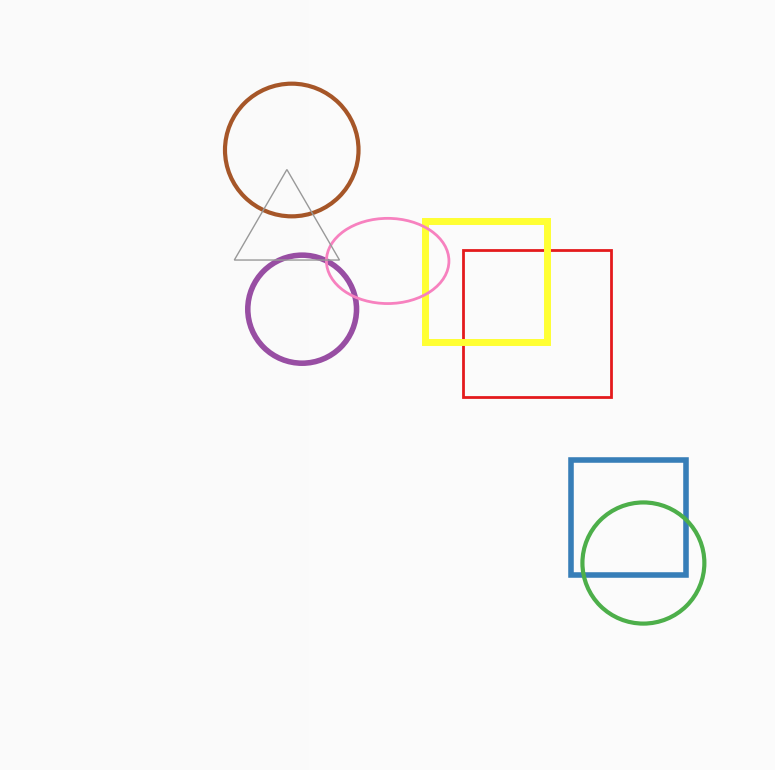[{"shape": "square", "thickness": 1, "radius": 0.48, "center": [0.693, 0.58]}, {"shape": "square", "thickness": 2, "radius": 0.37, "center": [0.811, 0.328]}, {"shape": "circle", "thickness": 1.5, "radius": 0.39, "center": [0.83, 0.269]}, {"shape": "circle", "thickness": 2, "radius": 0.35, "center": [0.39, 0.598]}, {"shape": "square", "thickness": 2.5, "radius": 0.39, "center": [0.627, 0.635]}, {"shape": "circle", "thickness": 1.5, "radius": 0.43, "center": [0.376, 0.805]}, {"shape": "oval", "thickness": 1, "radius": 0.4, "center": [0.5, 0.661]}, {"shape": "triangle", "thickness": 0.5, "radius": 0.39, "center": [0.37, 0.701]}]